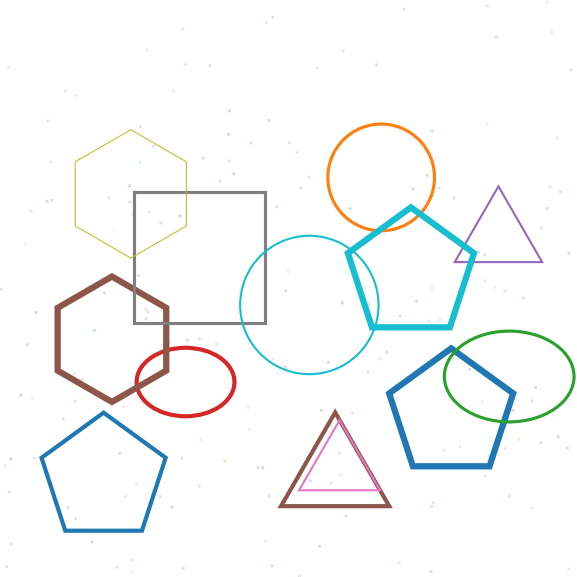[{"shape": "pentagon", "thickness": 3, "radius": 0.56, "center": [0.781, 0.283]}, {"shape": "pentagon", "thickness": 2, "radius": 0.56, "center": [0.179, 0.172]}, {"shape": "circle", "thickness": 1.5, "radius": 0.46, "center": [0.66, 0.692]}, {"shape": "oval", "thickness": 1.5, "radius": 0.56, "center": [0.882, 0.347]}, {"shape": "oval", "thickness": 2, "radius": 0.42, "center": [0.321, 0.338]}, {"shape": "triangle", "thickness": 1, "radius": 0.44, "center": [0.863, 0.589]}, {"shape": "hexagon", "thickness": 3, "radius": 0.54, "center": [0.194, 0.412]}, {"shape": "triangle", "thickness": 2, "radius": 0.54, "center": [0.58, 0.177]}, {"shape": "triangle", "thickness": 1, "radius": 0.4, "center": [0.588, 0.191]}, {"shape": "square", "thickness": 1.5, "radius": 0.57, "center": [0.345, 0.554]}, {"shape": "hexagon", "thickness": 0.5, "radius": 0.56, "center": [0.226, 0.663]}, {"shape": "circle", "thickness": 1, "radius": 0.6, "center": [0.536, 0.471]}, {"shape": "pentagon", "thickness": 3, "radius": 0.57, "center": [0.712, 0.525]}]